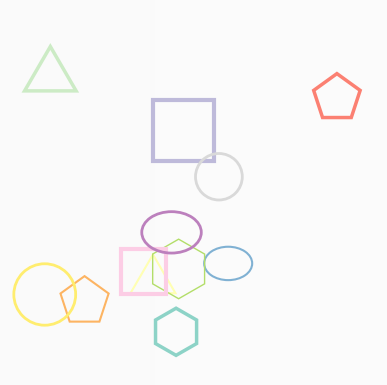[{"shape": "hexagon", "thickness": 2.5, "radius": 0.31, "center": [0.454, 0.138]}, {"shape": "triangle", "thickness": 1.5, "radius": 0.34, "center": [0.395, 0.272]}, {"shape": "square", "thickness": 3, "radius": 0.4, "center": [0.473, 0.66]}, {"shape": "pentagon", "thickness": 2.5, "radius": 0.32, "center": [0.869, 0.746]}, {"shape": "oval", "thickness": 1.5, "radius": 0.31, "center": [0.589, 0.316]}, {"shape": "pentagon", "thickness": 1.5, "radius": 0.33, "center": [0.218, 0.217]}, {"shape": "hexagon", "thickness": 1, "radius": 0.39, "center": [0.461, 0.301]}, {"shape": "square", "thickness": 3, "radius": 0.29, "center": [0.37, 0.295]}, {"shape": "circle", "thickness": 2, "radius": 0.3, "center": [0.565, 0.541]}, {"shape": "oval", "thickness": 2, "radius": 0.38, "center": [0.443, 0.396]}, {"shape": "triangle", "thickness": 2.5, "radius": 0.38, "center": [0.13, 0.802]}, {"shape": "circle", "thickness": 2, "radius": 0.4, "center": [0.115, 0.235]}]